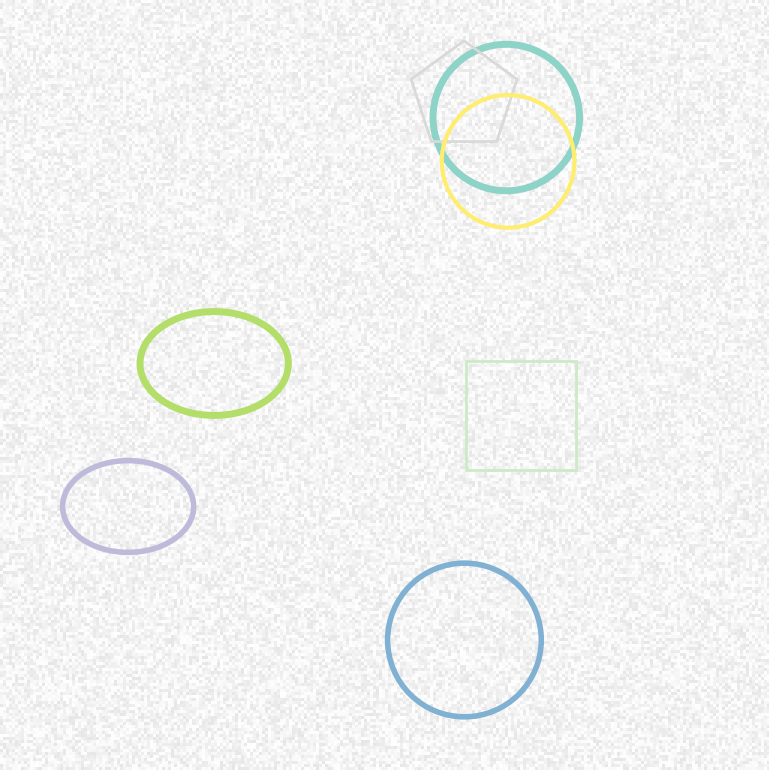[{"shape": "circle", "thickness": 2.5, "radius": 0.48, "center": [0.657, 0.847]}, {"shape": "oval", "thickness": 2, "radius": 0.43, "center": [0.166, 0.342]}, {"shape": "circle", "thickness": 2, "radius": 0.5, "center": [0.603, 0.169]}, {"shape": "oval", "thickness": 2.5, "radius": 0.48, "center": [0.278, 0.528]}, {"shape": "pentagon", "thickness": 1, "radius": 0.36, "center": [0.603, 0.875]}, {"shape": "square", "thickness": 1, "radius": 0.35, "center": [0.677, 0.46]}, {"shape": "circle", "thickness": 1.5, "radius": 0.43, "center": [0.66, 0.79]}]